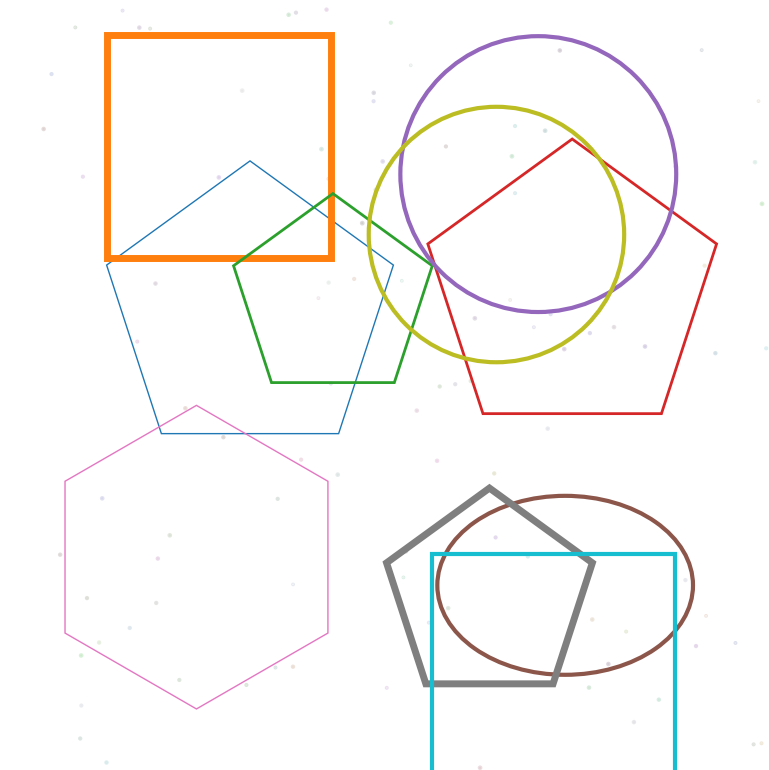[{"shape": "pentagon", "thickness": 0.5, "radius": 0.98, "center": [0.325, 0.595]}, {"shape": "square", "thickness": 2.5, "radius": 0.72, "center": [0.284, 0.809]}, {"shape": "pentagon", "thickness": 1, "radius": 0.68, "center": [0.432, 0.613]}, {"shape": "pentagon", "thickness": 1, "radius": 0.99, "center": [0.743, 0.622]}, {"shape": "circle", "thickness": 1.5, "radius": 0.9, "center": [0.699, 0.774]}, {"shape": "oval", "thickness": 1.5, "radius": 0.83, "center": [0.734, 0.24]}, {"shape": "hexagon", "thickness": 0.5, "radius": 0.99, "center": [0.255, 0.276]}, {"shape": "pentagon", "thickness": 2.5, "radius": 0.7, "center": [0.636, 0.226]}, {"shape": "circle", "thickness": 1.5, "radius": 0.83, "center": [0.645, 0.695]}, {"shape": "square", "thickness": 1.5, "radius": 0.79, "center": [0.719, 0.122]}]